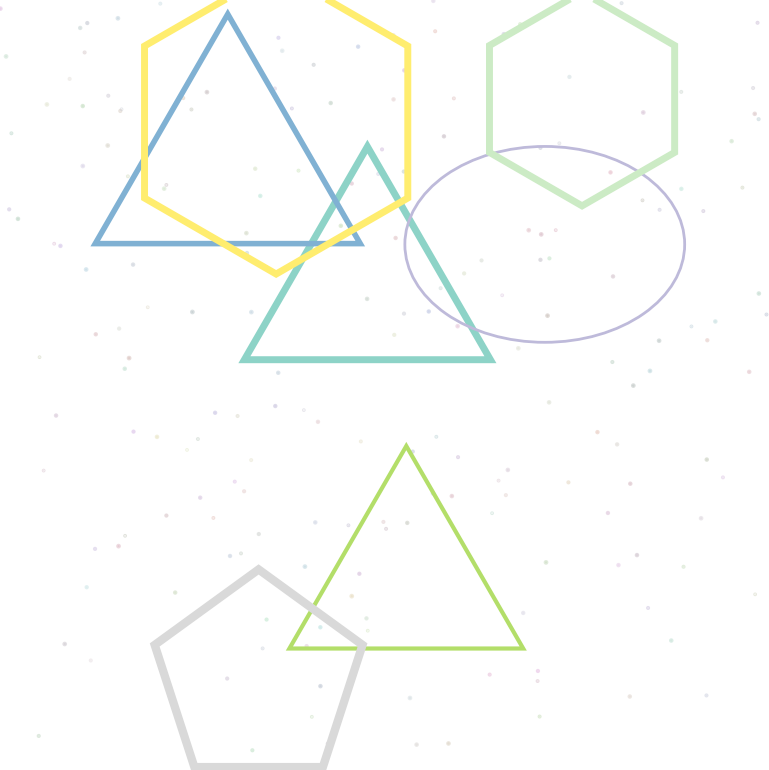[{"shape": "triangle", "thickness": 2.5, "radius": 0.92, "center": [0.477, 0.625]}, {"shape": "oval", "thickness": 1, "radius": 0.91, "center": [0.707, 0.683]}, {"shape": "triangle", "thickness": 2, "radius": 0.99, "center": [0.296, 0.783]}, {"shape": "triangle", "thickness": 1.5, "radius": 0.88, "center": [0.528, 0.245]}, {"shape": "pentagon", "thickness": 3, "radius": 0.71, "center": [0.336, 0.119]}, {"shape": "hexagon", "thickness": 2.5, "radius": 0.69, "center": [0.756, 0.871]}, {"shape": "hexagon", "thickness": 2.5, "radius": 0.99, "center": [0.359, 0.842]}]